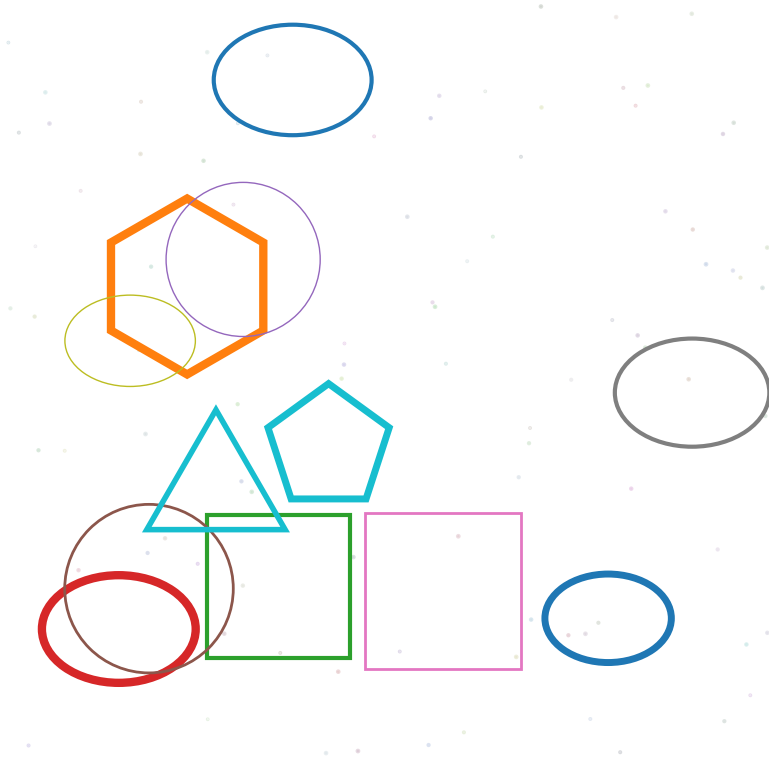[{"shape": "oval", "thickness": 1.5, "radius": 0.51, "center": [0.38, 0.896]}, {"shape": "oval", "thickness": 2.5, "radius": 0.41, "center": [0.79, 0.197]}, {"shape": "hexagon", "thickness": 3, "radius": 0.57, "center": [0.243, 0.628]}, {"shape": "square", "thickness": 1.5, "radius": 0.47, "center": [0.362, 0.239]}, {"shape": "oval", "thickness": 3, "radius": 0.5, "center": [0.154, 0.183]}, {"shape": "circle", "thickness": 0.5, "radius": 0.5, "center": [0.316, 0.663]}, {"shape": "circle", "thickness": 1, "radius": 0.55, "center": [0.194, 0.236]}, {"shape": "square", "thickness": 1, "radius": 0.51, "center": [0.575, 0.233]}, {"shape": "oval", "thickness": 1.5, "radius": 0.5, "center": [0.899, 0.49]}, {"shape": "oval", "thickness": 0.5, "radius": 0.42, "center": [0.169, 0.557]}, {"shape": "triangle", "thickness": 2, "radius": 0.52, "center": [0.28, 0.364]}, {"shape": "pentagon", "thickness": 2.5, "radius": 0.41, "center": [0.427, 0.419]}]